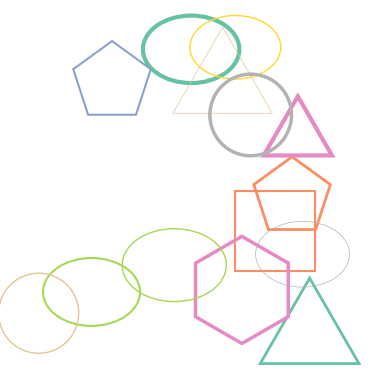[{"shape": "triangle", "thickness": 2, "radius": 0.74, "center": [0.804, 0.13]}, {"shape": "oval", "thickness": 3, "radius": 0.63, "center": [0.496, 0.872]}, {"shape": "pentagon", "thickness": 2, "radius": 0.52, "center": [0.759, 0.488]}, {"shape": "square", "thickness": 1.5, "radius": 0.52, "center": [0.714, 0.4]}, {"shape": "pentagon", "thickness": 1.5, "radius": 0.53, "center": [0.291, 0.788]}, {"shape": "triangle", "thickness": 3, "radius": 0.51, "center": [0.774, 0.647]}, {"shape": "hexagon", "thickness": 2.5, "radius": 0.7, "center": [0.628, 0.247]}, {"shape": "oval", "thickness": 1, "radius": 0.68, "center": [0.453, 0.311]}, {"shape": "oval", "thickness": 1.5, "radius": 0.63, "center": [0.238, 0.242]}, {"shape": "oval", "thickness": 1, "radius": 0.59, "center": [0.611, 0.877]}, {"shape": "triangle", "thickness": 0.5, "radius": 0.74, "center": [0.578, 0.78]}, {"shape": "circle", "thickness": 1, "radius": 0.52, "center": [0.1, 0.186]}, {"shape": "circle", "thickness": 2.5, "radius": 0.53, "center": [0.651, 0.701]}, {"shape": "oval", "thickness": 0.5, "radius": 0.61, "center": [0.786, 0.34]}]